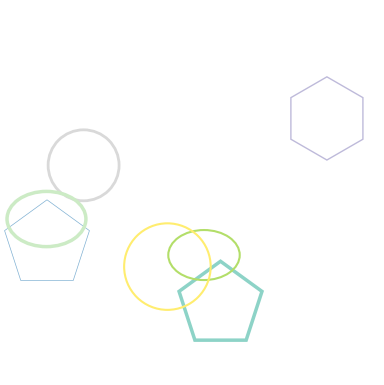[{"shape": "pentagon", "thickness": 2.5, "radius": 0.57, "center": [0.573, 0.208]}, {"shape": "hexagon", "thickness": 1, "radius": 0.54, "center": [0.849, 0.692]}, {"shape": "pentagon", "thickness": 0.5, "radius": 0.58, "center": [0.122, 0.365]}, {"shape": "oval", "thickness": 1.5, "radius": 0.46, "center": [0.53, 0.338]}, {"shape": "circle", "thickness": 2, "radius": 0.46, "center": [0.217, 0.571]}, {"shape": "oval", "thickness": 2.5, "radius": 0.51, "center": [0.121, 0.431]}, {"shape": "circle", "thickness": 1.5, "radius": 0.56, "center": [0.435, 0.308]}]